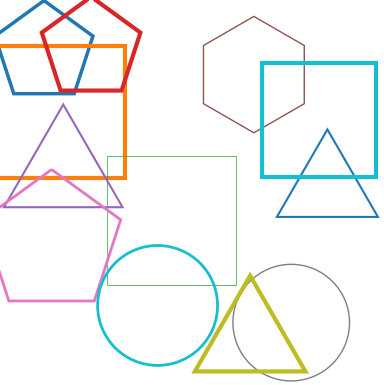[{"shape": "triangle", "thickness": 1.5, "radius": 0.76, "center": [0.85, 0.512]}, {"shape": "pentagon", "thickness": 2.5, "radius": 0.67, "center": [0.114, 0.865]}, {"shape": "square", "thickness": 3, "radius": 0.86, "center": [0.152, 0.709]}, {"shape": "square", "thickness": 0.5, "radius": 0.84, "center": [0.445, 0.428]}, {"shape": "pentagon", "thickness": 3, "radius": 0.67, "center": [0.237, 0.874]}, {"shape": "triangle", "thickness": 1.5, "radius": 0.89, "center": [0.164, 0.551]}, {"shape": "hexagon", "thickness": 1, "radius": 0.76, "center": [0.659, 0.806]}, {"shape": "pentagon", "thickness": 2, "radius": 0.94, "center": [0.134, 0.371]}, {"shape": "circle", "thickness": 1, "radius": 0.76, "center": [0.756, 0.162]}, {"shape": "triangle", "thickness": 3, "radius": 0.83, "center": [0.65, 0.118]}, {"shape": "circle", "thickness": 2, "radius": 0.78, "center": [0.409, 0.207]}, {"shape": "square", "thickness": 3, "radius": 0.74, "center": [0.83, 0.687]}]